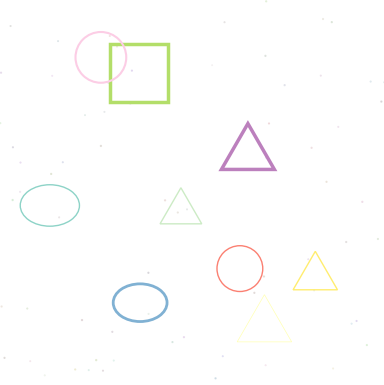[{"shape": "oval", "thickness": 1, "radius": 0.38, "center": [0.129, 0.466]}, {"shape": "triangle", "thickness": 0.5, "radius": 0.41, "center": [0.687, 0.153]}, {"shape": "circle", "thickness": 1, "radius": 0.3, "center": [0.623, 0.302]}, {"shape": "oval", "thickness": 2, "radius": 0.35, "center": [0.364, 0.214]}, {"shape": "square", "thickness": 2.5, "radius": 0.38, "center": [0.361, 0.81]}, {"shape": "circle", "thickness": 1.5, "radius": 0.33, "center": [0.262, 0.851]}, {"shape": "triangle", "thickness": 2.5, "radius": 0.4, "center": [0.644, 0.6]}, {"shape": "triangle", "thickness": 1, "radius": 0.31, "center": [0.47, 0.45]}, {"shape": "triangle", "thickness": 1, "radius": 0.33, "center": [0.819, 0.281]}]